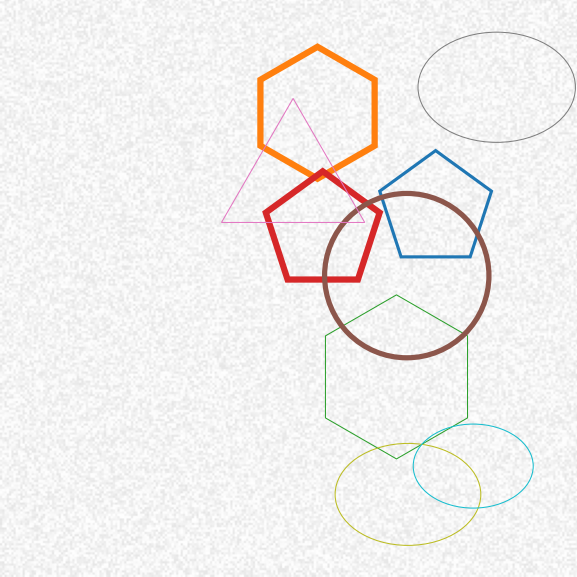[{"shape": "pentagon", "thickness": 1.5, "radius": 0.51, "center": [0.754, 0.637]}, {"shape": "hexagon", "thickness": 3, "radius": 0.57, "center": [0.55, 0.804]}, {"shape": "hexagon", "thickness": 0.5, "radius": 0.71, "center": [0.687, 0.347]}, {"shape": "pentagon", "thickness": 3, "radius": 0.52, "center": [0.559, 0.599]}, {"shape": "circle", "thickness": 2.5, "radius": 0.71, "center": [0.704, 0.522]}, {"shape": "triangle", "thickness": 0.5, "radius": 0.72, "center": [0.508, 0.686]}, {"shape": "oval", "thickness": 0.5, "radius": 0.68, "center": [0.86, 0.848]}, {"shape": "oval", "thickness": 0.5, "radius": 0.63, "center": [0.706, 0.143]}, {"shape": "oval", "thickness": 0.5, "radius": 0.52, "center": [0.819, 0.192]}]